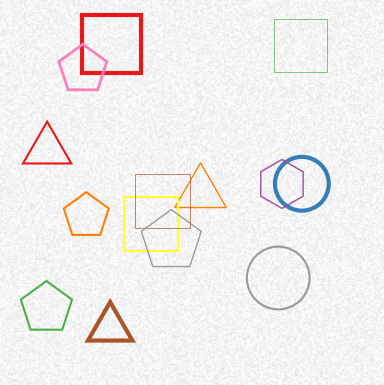[{"shape": "square", "thickness": 3, "radius": 0.38, "center": [0.29, 0.886]}, {"shape": "triangle", "thickness": 1.5, "radius": 0.36, "center": [0.122, 0.612]}, {"shape": "circle", "thickness": 3, "radius": 0.35, "center": [0.784, 0.523]}, {"shape": "pentagon", "thickness": 1.5, "radius": 0.35, "center": [0.121, 0.2]}, {"shape": "square", "thickness": 0.5, "radius": 0.35, "center": [0.781, 0.883]}, {"shape": "hexagon", "thickness": 1, "radius": 0.32, "center": [0.732, 0.522]}, {"shape": "pentagon", "thickness": 1.5, "radius": 0.31, "center": [0.224, 0.439]}, {"shape": "triangle", "thickness": 1, "radius": 0.39, "center": [0.521, 0.5]}, {"shape": "square", "thickness": 1.5, "radius": 0.35, "center": [0.393, 0.417]}, {"shape": "triangle", "thickness": 3, "radius": 0.33, "center": [0.286, 0.149]}, {"shape": "square", "thickness": 0.5, "radius": 0.35, "center": [0.423, 0.478]}, {"shape": "pentagon", "thickness": 2, "radius": 0.33, "center": [0.215, 0.82]}, {"shape": "circle", "thickness": 1.5, "radius": 0.41, "center": [0.723, 0.278]}, {"shape": "pentagon", "thickness": 1, "radius": 0.41, "center": [0.445, 0.374]}]